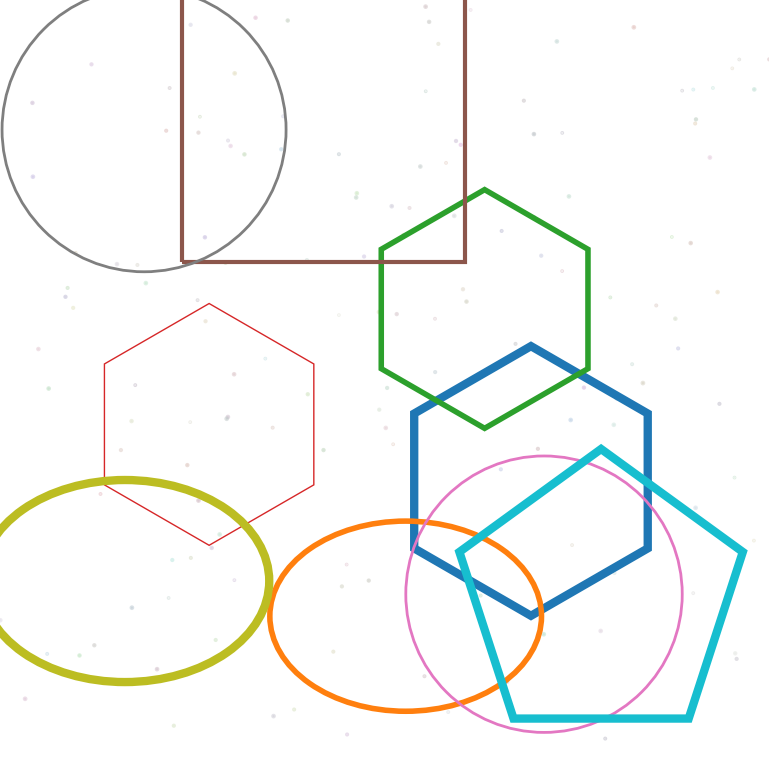[{"shape": "hexagon", "thickness": 3, "radius": 0.88, "center": [0.69, 0.375]}, {"shape": "oval", "thickness": 2, "radius": 0.88, "center": [0.527, 0.2]}, {"shape": "hexagon", "thickness": 2, "radius": 0.77, "center": [0.629, 0.599]}, {"shape": "hexagon", "thickness": 0.5, "radius": 0.79, "center": [0.272, 0.449]}, {"shape": "square", "thickness": 1.5, "radius": 0.92, "center": [0.42, 0.844]}, {"shape": "circle", "thickness": 1, "radius": 0.9, "center": [0.707, 0.228]}, {"shape": "circle", "thickness": 1, "radius": 0.92, "center": [0.187, 0.831]}, {"shape": "oval", "thickness": 3, "radius": 0.94, "center": [0.162, 0.245]}, {"shape": "pentagon", "thickness": 3, "radius": 0.97, "center": [0.781, 0.223]}]